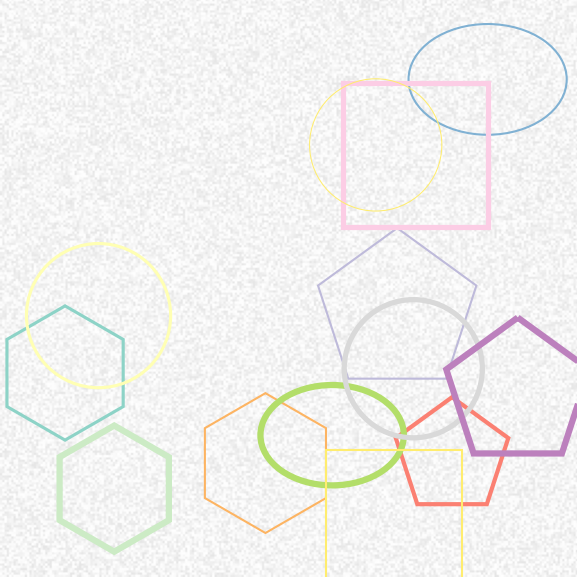[{"shape": "hexagon", "thickness": 1.5, "radius": 0.58, "center": [0.113, 0.353]}, {"shape": "circle", "thickness": 1.5, "radius": 0.62, "center": [0.171, 0.453]}, {"shape": "pentagon", "thickness": 1, "radius": 0.72, "center": [0.688, 0.46]}, {"shape": "pentagon", "thickness": 2, "radius": 0.51, "center": [0.783, 0.209]}, {"shape": "oval", "thickness": 1, "radius": 0.68, "center": [0.844, 0.862]}, {"shape": "hexagon", "thickness": 1, "radius": 0.61, "center": [0.46, 0.197]}, {"shape": "oval", "thickness": 3, "radius": 0.62, "center": [0.575, 0.246]}, {"shape": "square", "thickness": 2.5, "radius": 0.63, "center": [0.72, 0.731]}, {"shape": "circle", "thickness": 2.5, "radius": 0.6, "center": [0.716, 0.361]}, {"shape": "pentagon", "thickness": 3, "radius": 0.65, "center": [0.897, 0.319]}, {"shape": "hexagon", "thickness": 3, "radius": 0.55, "center": [0.198, 0.153]}, {"shape": "circle", "thickness": 0.5, "radius": 0.57, "center": [0.651, 0.748]}, {"shape": "square", "thickness": 1, "radius": 0.59, "center": [0.683, 0.103]}]